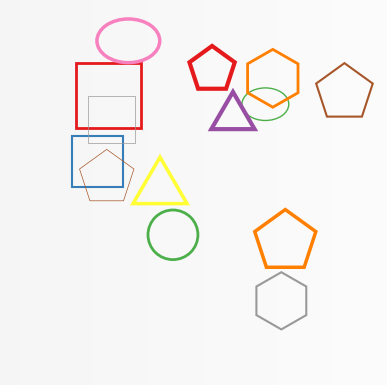[{"shape": "pentagon", "thickness": 3, "radius": 0.31, "center": [0.547, 0.819]}, {"shape": "square", "thickness": 2, "radius": 0.42, "center": [0.279, 0.752]}, {"shape": "square", "thickness": 1.5, "radius": 0.33, "center": [0.253, 0.58]}, {"shape": "oval", "thickness": 1, "radius": 0.3, "center": [0.685, 0.729]}, {"shape": "circle", "thickness": 2, "radius": 0.32, "center": [0.446, 0.39]}, {"shape": "triangle", "thickness": 3, "radius": 0.32, "center": [0.601, 0.697]}, {"shape": "hexagon", "thickness": 2, "radius": 0.38, "center": [0.704, 0.797]}, {"shape": "pentagon", "thickness": 2.5, "radius": 0.41, "center": [0.736, 0.373]}, {"shape": "triangle", "thickness": 2.5, "radius": 0.4, "center": [0.413, 0.511]}, {"shape": "pentagon", "thickness": 1.5, "radius": 0.38, "center": [0.889, 0.759]}, {"shape": "pentagon", "thickness": 0.5, "radius": 0.37, "center": [0.275, 0.538]}, {"shape": "oval", "thickness": 2.5, "radius": 0.41, "center": [0.331, 0.894]}, {"shape": "square", "thickness": 0.5, "radius": 0.3, "center": [0.288, 0.689]}, {"shape": "hexagon", "thickness": 1.5, "radius": 0.37, "center": [0.726, 0.219]}]